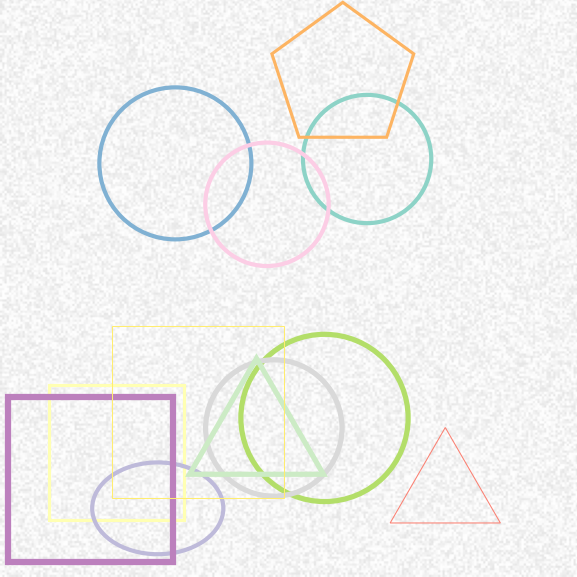[{"shape": "circle", "thickness": 2, "radius": 0.56, "center": [0.636, 0.724]}, {"shape": "square", "thickness": 1.5, "radius": 0.58, "center": [0.202, 0.215]}, {"shape": "oval", "thickness": 2, "radius": 0.57, "center": [0.273, 0.119]}, {"shape": "triangle", "thickness": 0.5, "radius": 0.55, "center": [0.771, 0.149]}, {"shape": "circle", "thickness": 2, "radius": 0.66, "center": [0.304, 0.716]}, {"shape": "pentagon", "thickness": 1.5, "radius": 0.65, "center": [0.594, 0.866]}, {"shape": "circle", "thickness": 2.5, "radius": 0.72, "center": [0.562, 0.275]}, {"shape": "circle", "thickness": 2, "radius": 0.53, "center": [0.462, 0.645]}, {"shape": "circle", "thickness": 2.5, "radius": 0.59, "center": [0.474, 0.258]}, {"shape": "square", "thickness": 3, "radius": 0.71, "center": [0.156, 0.169]}, {"shape": "triangle", "thickness": 2.5, "radius": 0.67, "center": [0.444, 0.245]}, {"shape": "square", "thickness": 0.5, "radius": 0.75, "center": [0.343, 0.285]}]